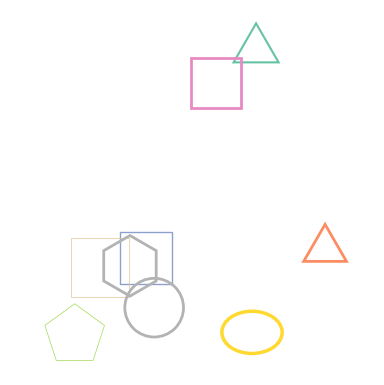[{"shape": "triangle", "thickness": 1.5, "radius": 0.34, "center": [0.665, 0.872]}, {"shape": "triangle", "thickness": 2, "radius": 0.32, "center": [0.844, 0.353]}, {"shape": "square", "thickness": 1, "radius": 0.34, "center": [0.379, 0.331]}, {"shape": "square", "thickness": 2, "radius": 0.33, "center": [0.561, 0.783]}, {"shape": "pentagon", "thickness": 0.5, "radius": 0.41, "center": [0.194, 0.13]}, {"shape": "oval", "thickness": 2.5, "radius": 0.39, "center": [0.655, 0.137]}, {"shape": "square", "thickness": 0.5, "radius": 0.38, "center": [0.261, 0.305]}, {"shape": "hexagon", "thickness": 2, "radius": 0.39, "center": [0.338, 0.31]}, {"shape": "circle", "thickness": 2, "radius": 0.38, "center": [0.4, 0.201]}]